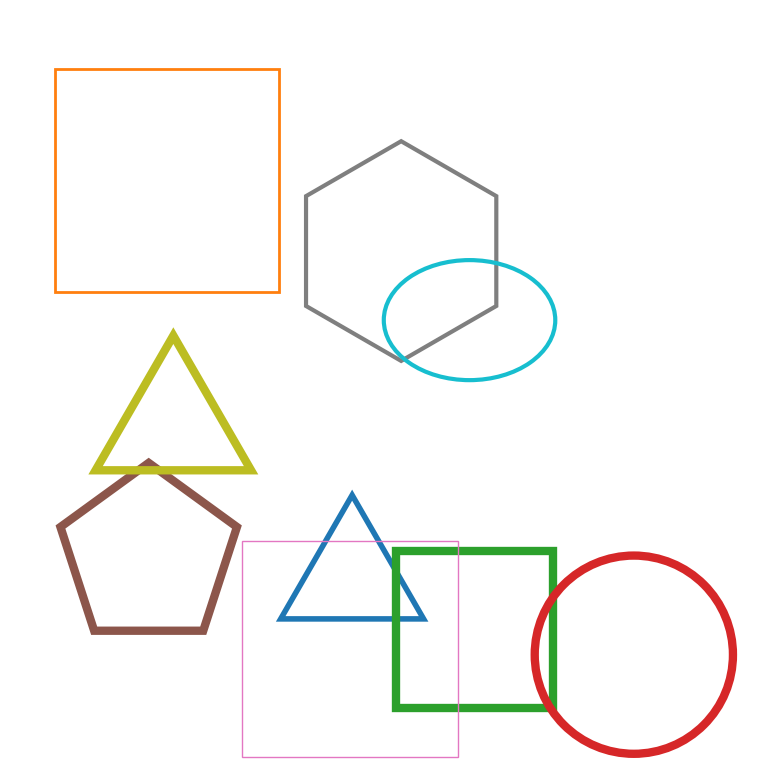[{"shape": "triangle", "thickness": 2, "radius": 0.54, "center": [0.457, 0.25]}, {"shape": "square", "thickness": 1, "radius": 0.73, "center": [0.217, 0.765]}, {"shape": "square", "thickness": 3, "radius": 0.51, "center": [0.616, 0.182]}, {"shape": "circle", "thickness": 3, "radius": 0.64, "center": [0.823, 0.15]}, {"shape": "pentagon", "thickness": 3, "radius": 0.6, "center": [0.193, 0.278]}, {"shape": "square", "thickness": 0.5, "radius": 0.7, "center": [0.455, 0.157]}, {"shape": "hexagon", "thickness": 1.5, "radius": 0.71, "center": [0.521, 0.674]}, {"shape": "triangle", "thickness": 3, "radius": 0.58, "center": [0.225, 0.448]}, {"shape": "oval", "thickness": 1.5, "radius": 0.56, "center": [0.61, 0.584]}]